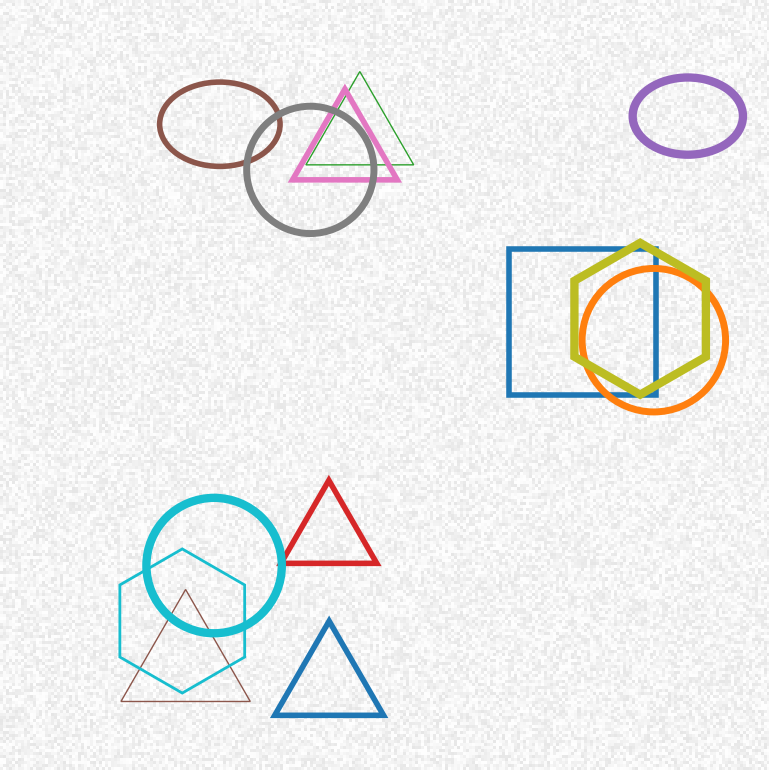[{"shape": "triangle", "thickness": 2, "radius": 0.41, "center": [0.427, 0.112]}, {"shape": "square", "thickness": 2, "radius": 0.48, "center": [0.757, 0.582]}, {"shape": "circle", "thickness": 2.5, "radius": 0.47, "center": [0.849, 0.558]}, {"shape": "triangle", "thickness": 0.5, "radius": 0.4, "center": [0.467, 0.826]}, {"shape": "triangle", "thickness": 2, "radius": 0.36, "center": [0.427, 0.304]}, {"shape": "oval", "thickness": 3, "radius": 0.36, "center": [0.893, 0.849]}, {"shape": "oval", "thickness": 2, "radius": 0.39, "center": [0.286, 0.839]}, {"shape": "triangle", "thickness": 0.5, "radius": 0.48, "center": [0.241, 0.137]}, {"shape": "triangle", "thickness": 2, "radius": 0.39, "center": [0.448, 0.806]}, {"shape": "circle", "thickness": 2.5, "radius": 0.41, "center": [0.403, 0.779]}, {"shape": "hexagon", "thickness": 3, "radius": 0.49, "center": [0.831, 0.586]}, {"shape": "hexagon", "thickness": 1, "radius": 0.47, "center": [0.237, 0.194]}, {"shape": "circle", "thickness": 3, "radius": 0.44, "center": [0.278, 0.266]}]